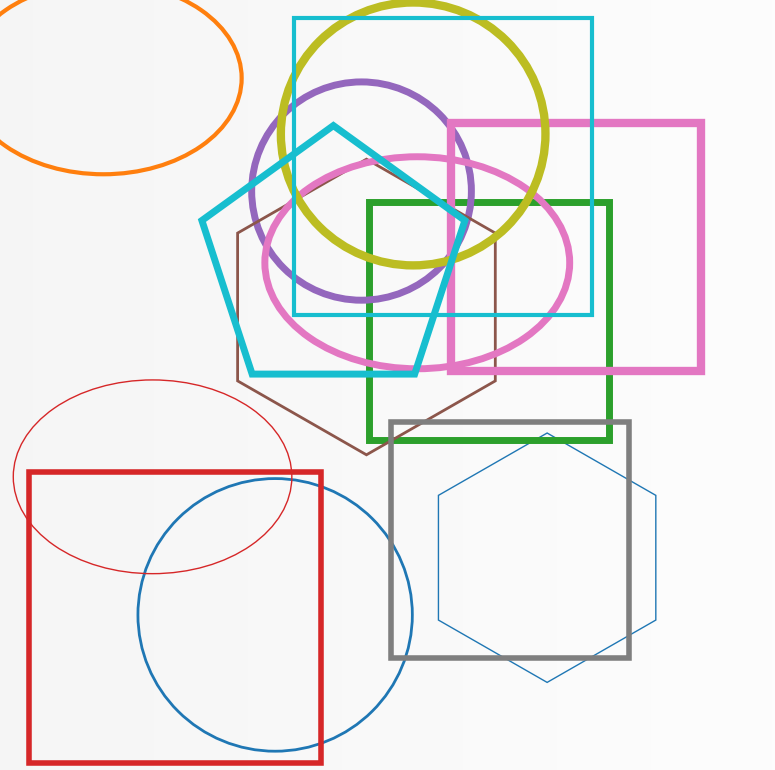[{"shape": "hexagon", "thickness": 0.5, "radius": 0.81, "center": [0.706, 0.276]}, {"shape": "circle", "thickness": 1, "radius": 0.89, "center": [0.355, 0.201]}, {"shape": "oval", "thickness": 1.5, "radius": 0.89, "center": [0.133, 0.899]}, {"shape": "square", "thickness": 2.5, "radius": 0.77, "center": [0.631, 0.583]}, {"shape": "square", "thickness": 2, "radius": 0.94, "center": [0.226, 0.198]}, {"shape": "oval", "thickness": 0.5, "radius": 0.9, "center": [0.197, 0.381]}, {"shape": "circle", "thickness": 2.5, "radius": 0.71, "center": [0.466, 0.752]}, {"shape": "hexagon", "thickness": 1, "radius": 0.96, "center": [0.473, 0.601]}, {"shape": "oval", "thickness": 2.5, "radius": 0.98, "center": [0.538, 0.659]}, {"shape": "square", "thickness": 3, "radius": 0.81, "center": [0.743, 0.679]}, {"shape": "square", "thickness": 2, "radius": 0.77, "center": [0.659, 0.299]}, {"shape": "circle", "thickness": 3, "radius": 0.85, "center": [0.533, 0.826]}, {"shape": "pentagon", "thickness": 2.5, "radius": 0.89, "center": [0.43, 0.658]}, {"shape": "square", "thickness": 1.5, "radius": 0.96, "center": [0.571, 0.784]}]